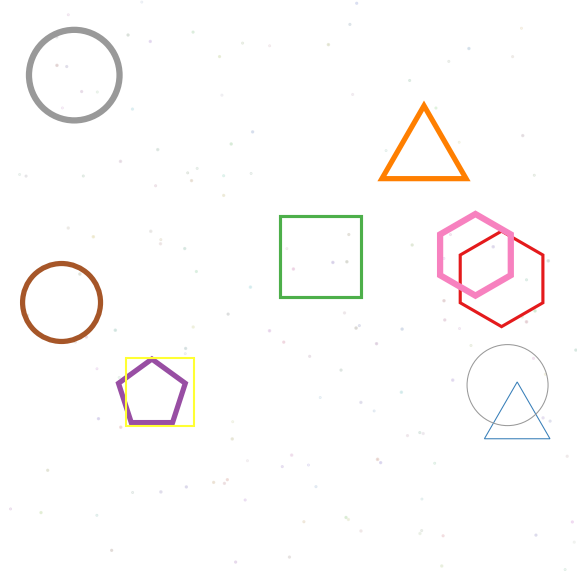[{"shape": "hexagon", "thickness": 1.5, "radius": 0.41, "center": [0.869, 0.516]}, {"shape": "triangle", "thickness": 0.5, "radius": 0.33, "center": [0.896, 0.272]}, {"shape": "square", "thickness": 1.5, "radius": 0.35, "center": [0.555, 0.555]}, {"shape": "pentagon", "thickness": 2.5, "radius": 0.3, "center": [0.263, 0.317]}, {"shape": "triangle", "thickness": 2.5, "radius": 0.42, "center": [0.734, 0.732]}, {"shape": "square", "thickness": 1, "radius": 0.3, "center": [0.277, 0.321]}, {"shape": "circle", "thickness": 2.5, "radius": 0.34, "center": [0.107, 0.475]}, {"shape": "hexagon", "thickness": 3, "radius": 0.35, "center": [0.823, 0.558]}, {"shape": "circle", "thickness": 3, "radius": 0.39, "center": [0.129, 0.869]}, {"shape": "circle", "thickness": 0.5, "radius": 0.35, "center": [0.879, 0.332]}]